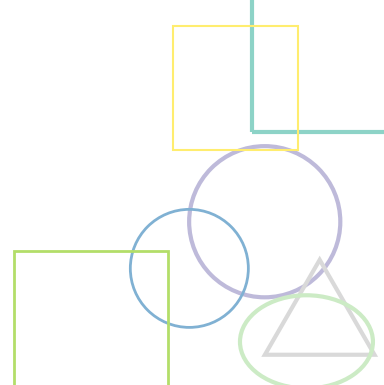[{"shape": "square", "thickness": 3, "radius": 0.94, "center": [0.841, 0.845]}, {"shape": "circle", "thickness": 3, "radius": 0.98, "center": [0.688, 0.424]}, {"shape": "circle", "thickness": 2, "radius": 0.77, "center": [0.492, 0.303]}, {"shape": "square", "thickness": 2, "radius": 1.0, "center": [0.236, 0.148]}, {"shape": "triangle", "thickness": 3, "radius": 0.82, "center": [0.83, 0.161]}, {"shape": "oval", "thickness": 3, "radius": 0.86, "center": [0.796, 0.112]}, {"shape": "square", "thickness": 1.5, "radius": 0.81, "center": [0.612, 0.772]}]